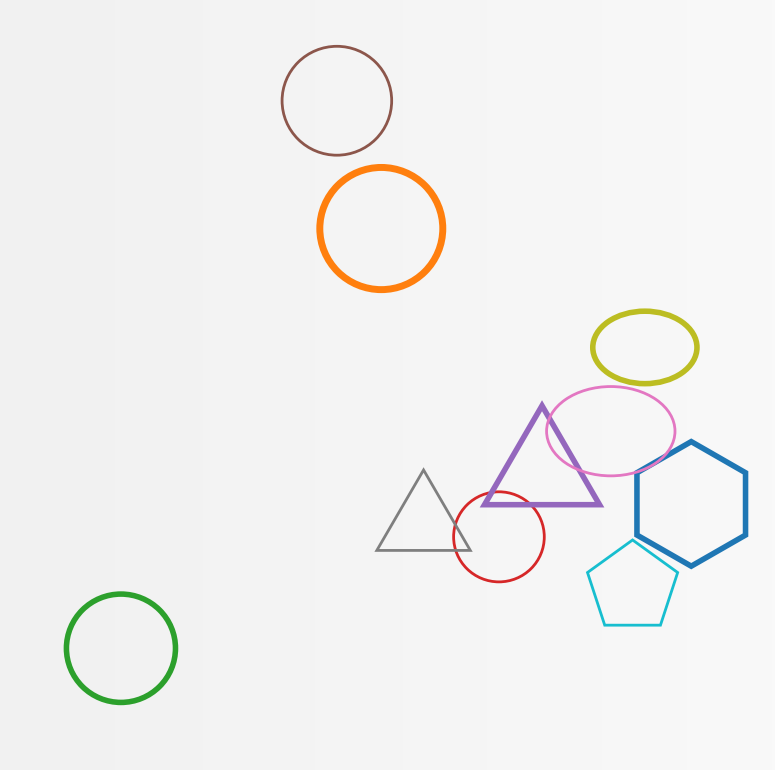[{"shape": "hexagon", "thickness": 2, "radius": 0.4, "center": [0.892, 0.346]}, {"shape": "circle", "thickness": 2.5, "radius": 0.4, "center": [0.492, 0.703]}, {"shape": "circle", "thickness": 2, "radius": 0.35, "center": [0.156, 0.158]}, {"shape": "circle", "thickness": 1, "radius": 0.29, "center": [0.644, 0.303]}, {"shape": "triangle", "thickness": 2, "radius": 0.43, "center": [0.699, 0.387]}, {"shape": "circle", "thickness": 1, "radius": 0.35, "center": [0.435, 0.869]}, {"shape": "oval", "thickness": 1, "radius": 0.41, "center": [0.788, 0.44]}, {"shape": "triangle", "thickness": 1, "radius": 0.35, "center": [0.547, 0.32]}, {"shape": "oval", "thickness": 2, "radius": 0.34, "center": [0.832, 0.549]}, {"shape": "pentagon", "thickness": 1, "radius": 0.31, "center": [0.816, 0.238]}]